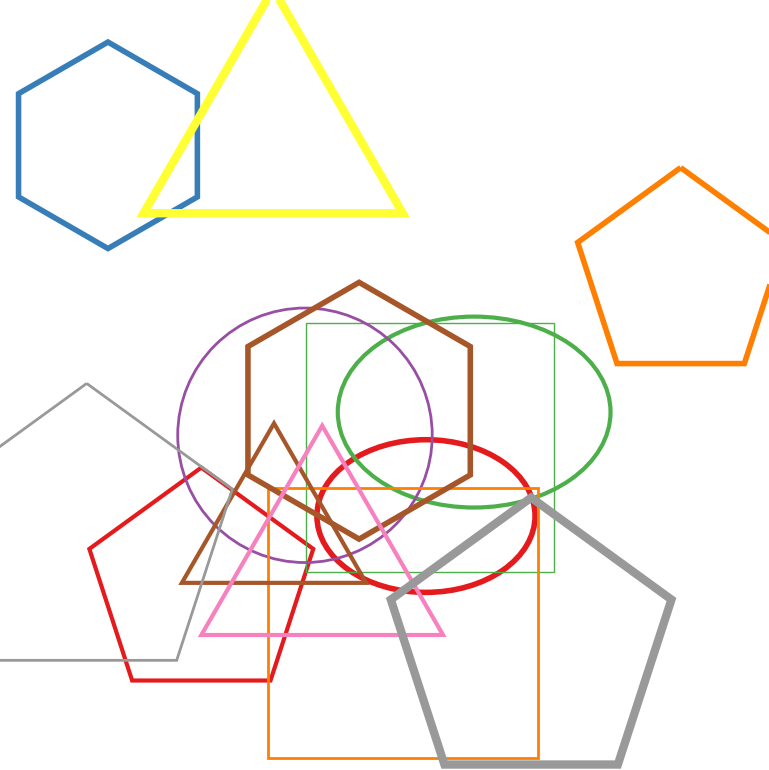[{"shape": "pentagon", "thickness": 1.5, "radius": 0.76, "center": [0.261, 0.24]}, {"shape": "oval", "thickness": 2, "radius": 0.71, "center": [0.553, 0.33]}, {"shape": "hexagon", "thickness": 2, "radius": 0.67, "center": [0.14, 0.811]}, {"shape": "oval", "thickness": 1.5, "radius": 0.89, "center": [0.616, 0.465]}, {"shape": "square", "thickness": 0.5, "radius": 0.81, "center": [0.559, 0.419]}, {"shape": "circle", "thickness": 1, "radius": 0.83, "center": [0.396, 0.435]}, {"shape": "pentagon", "thickness": 2, "radius": 0.7, "center": [0.884, 0.642]}, {"shape": "square", "thickness": 1, "radius": 0.88, "center": [0.523, 0.19]}, {"shape": "triangle", "thickness": 3, "radius": 0.97, "center": [0.355, 0.82]}, {"shape": "hexagon", "thickness": 2, "radius": 0.83, "center": [0.466, 0.467]}, {"shape": "triangle", "thickness": 1.5, "radius": 0.69, "center": [0.356, 0.312]}, {"shape": "triangle", "thickness": 1.5, "radius": 0.91, "center": [0.418, 0.266]}, {"shape": "pentagon", "thickness": 3, "radius": 0.96, "center": [0.69, 0.162]}, {"shape": "pentagon", "thickness": 1, "radius": 0.99, "center": [0.113, 0.303]}]